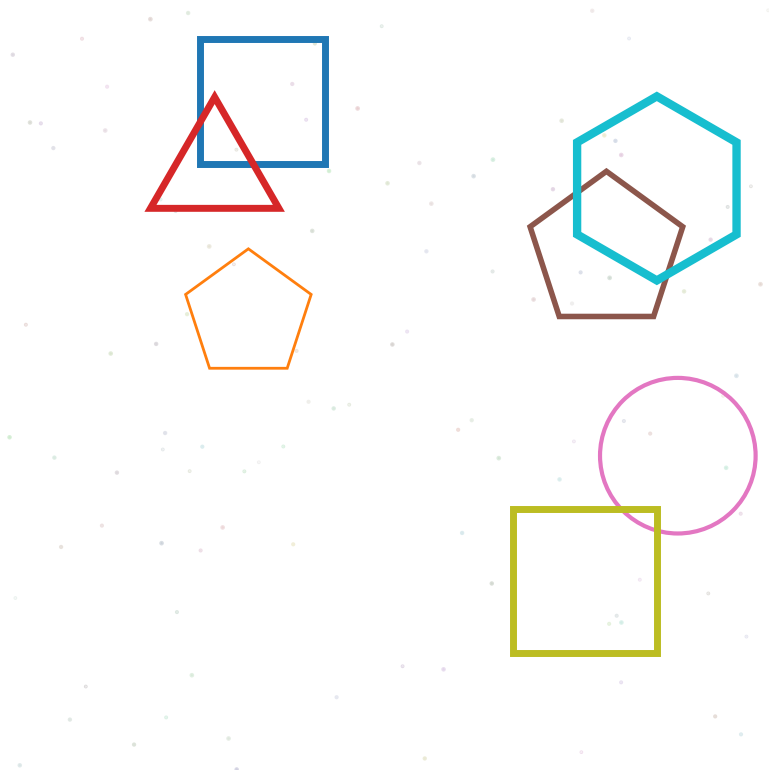[{"shape": "square", "thickness": 2.5, "radius": 0.41, "center": [0.342, 0.869]}, {"shape": "pentagon", "thickness": 1, "radius": 0.43, "center": [0.323, 0.591]}, {"shape": "triangle", "thickness": 2.5, "radius": 0.48, "center": [0.279, 0.778]}, {"shape": "pentagon", "thickness": 2, "radius": 0.52, "center": [0.788, 0.673]}, {"shape": "circle", "thickness": 1.5, "radius": 0.51, "center": [0.88, 0.408]}, {"shape": "square", "thickness": 2.5, "radius": 0.47, "center": [0.76, 0.245]}, {"shape": "hexagon", "thickness": 3, "radius": 0.6, "center": [0.853, 0.755]}]